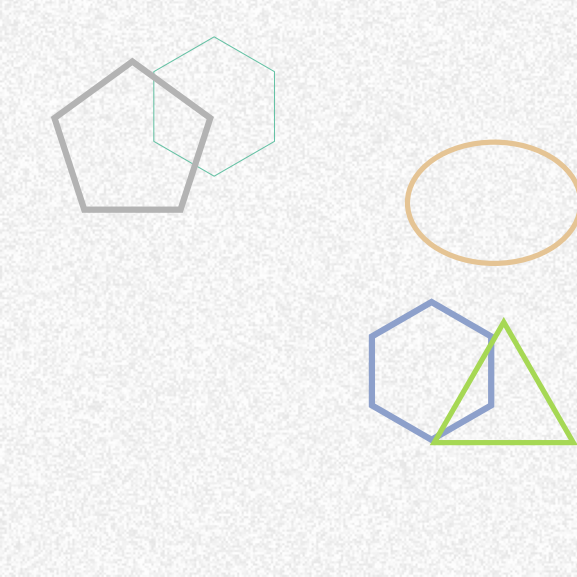[{"shape": "hexagon", "thickness": 0.5, "radius": 0.6, "center": [0.371, 0.815]}, {"shape": "hexagon", "thickness": 3, "radius": 0.6, "center": [0.747, 0.357]}, {"shape": "triangle", "thickness": 2.5, "radius": 0.7, "center": [0.872, 0.302]}, {"shape": "oval", "thickness": 2.5, "radius": 0.75, "center": [0.856, 0.648]}, {"shape": "pentagon", "thickness": 3, "radius": 0.71, "center": [0.229, 0.751]}]